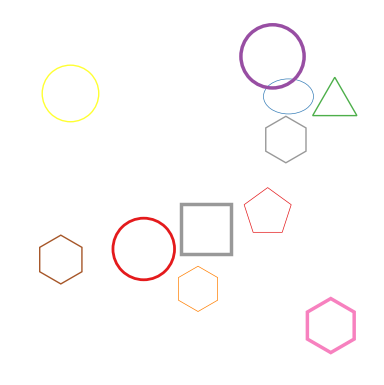[{"shape": "pentagon", "thickness": 0.5, "radius": 0.32, "center": [0.695, 0.449]}, {"shape": "circle", "thickness": 2, "radius": 0.4, "center": [0.373, 0.353]}, {"shape": "oval", "thickness": 0.5, "radius": 0.33, "center": [0.749, 0.75]}, {"shape": "triangle", "thickness": 1, "radius": 0.33, "center": [0.87, 0.733]}, {"shape": "circle", "thickness": 2.5, "radius": 0.41, "center": [0.708, 0.854]}, {"shape": "hexagon", "thickness": 0.5, "radius": 0.29, "center": [0.514, 0.25]}, {"shape": "circle", "thickness": 1, "radius": 0.37, "center": [0.183, 0.757]}, {"shape": "hexagon", "thickness": 1, "radius": 0.32, "center": [0.158, 0.326]}, {"shape": "hexagon", "thickness": 2.5, "radius": 0.35, "center": [0.859, 0.154]}, {"shape": "hexagon", "thickness": 1, "radius": 0.3, "center": [0.743, 0.638]}, {"shape": "square", "thickness": 2.5, "radius": 0.33, "center": [0.535, 0.406]}]